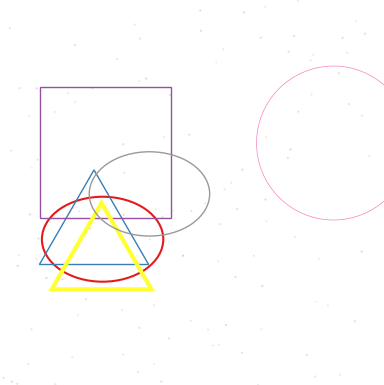[{"shape": "oval", "thickness": 1.5, "radius": 0.79, "center": [0.266, 0.379]}, {"shape": "triangle", "thickness": 1, "radius": 0.82, "center": [0.244, 0.395]}, {"shape": "square", "thickness": 1, "radius": 0.85, "center": [0.275, 0.603]}, {"shape": "triangle", "thickness": 3, "radius": 0.75, "center": [0.264, 0.323]}, {"shape": "circle", "thickness": 0.5, "radius": 1.0, "center": [0.866, 0.629]}, {"shape": "oval", "thickness": 1, "radius": 0.78, "center": [0.388, 0.496]}]